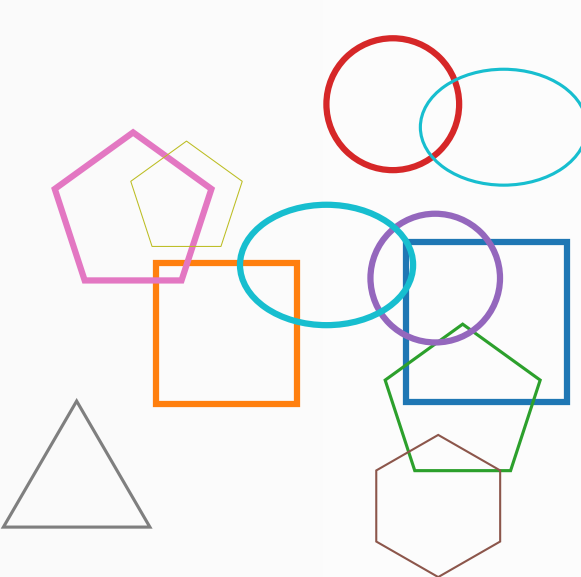[{"shape": "square", "thickness": 3, "radius": 0.69, "center": [0.838, 0.442]}, {"shape": "square", "thickness": 3, "radius": 0.61, "center": [0.39, 0.422]}, {"shape": "pentagon", "thickness": 1.5, "radius": 0.7, "center": [0.796, 0.298]}, {"shape": "circle", "thickness": 3, "radius": 0.57, "center": [0.676, 0.819]}, {"shape": "circle", "thickness": 3, "radius": 0.56, "center": [0.749, 0.518]}, {"shape": "hexagon", "thickness": 1, "radius": 0.62, "center": [0.754, 0.123]}, {"shape": "pentagon", "thickness": 3, "radius": 0.71, "center": [0.229, 0.628]}, {"shape": "triangle", "thickness": 1.5, "radius": 0.73, "center": [0.132, 0.159]}, {"shape": "pentagon", "thickness": 0.5, "radius": 0.5, "center": [0.321, 0.654]}, {"shape": "oval", "thickness": 1.5, "radius": 0.72, "center": [0.867, 0.779]}, {"shape": "oval", "thickness": 3, "radius": 0.74, "center": [0.562, 0.54]}]